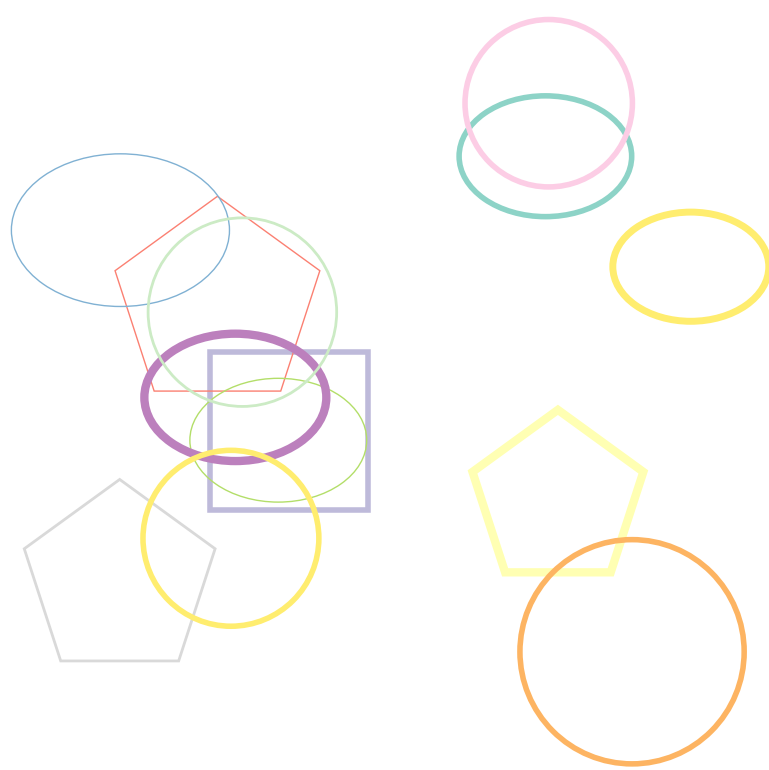[{"shape": "oval", "thickness": 2, "radius": 0.56, "center": [0.708, 0.797]}, {"shape": "pentagon", "thickness": 3, "radius": 0.58, "center": [0.725, 0.351]}, {"shape": "square", "thickness": 2, "radius": 0.51, "center": [0.375, 0.44]}, {"shape": "pentagon", "thickness": 0.5, "radius": 0.7, "center": [0.282, 0.605]}, {"shape": "oval", "thickness": 0.5, "radius": 0.71, "center": [0.156, 0.701]}, {"shape": "circle", "thickness": 2, "radius": 0.73, "center": [0.821, 0.154]}, {"shape": "oval", "thickness": 0.5, "radius": 0.57, "center": [0.361, 0.428]}, {"shape": "circle", "thickness": 2, "radius": 0.54, "center": [0.713, 0.866]}, {"shape": "pentagon", "thickness": 1, "radius": 0.65, "center": [0.155, 0.247]}, {"shape": "oval", "thickness": 3, "radius": 0.59, "center": [0.306, 0.484]}, {"shape": "circle", "thickness": 1, "radius": 0.61, "center": [0.315, 0.595]}, {"shape": "oval", "thickness": 2.5, "radius": 0.51, "center": [0.897, 0.654]}, {"shape": "circle", "thickness": 2, "radius": 0.57, "center": [0.3, 0.301]}]